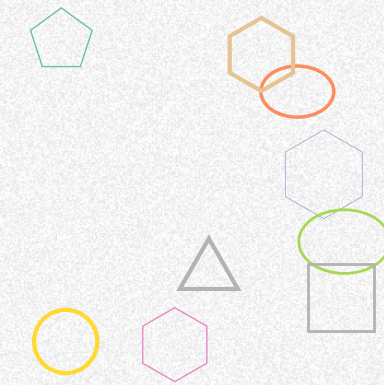[{"shape": "pentagon", "thickness": 1, "radius": 0.42, "center": [0.159, 0.895]}, {"shape": "oval", "thickness": 2.5, "radius": 0.47, "center": [0.772, 0.762]}, {"shape": "hexagon", "thickness": 0.5, "radius": 0.58, "center": [0.841, 0.547]}, {"shape": "hexagon", "thickness": 1, "radius": 0.48, "center": [0.454, 0.105]}, {"shape": "oval", "thickness": 2, "radius": 0.59, "center": [0.894, 0.372]}, {"shape": "circle", "thickness": 3, "radius": 0.41, "center": [0.171, 0.113]}, {"shape": "hexagon", "thickness": 3, "radius": 0.47, "center": [0.679, 0.858]}, {"shape": "square", "thickness": 2, "radius": 0.43, "center": [0.887, 0.227]}, {"shape": "triangle", "thickness": 3, "radius": 0.44, "center": [0.542, 0.293]}]